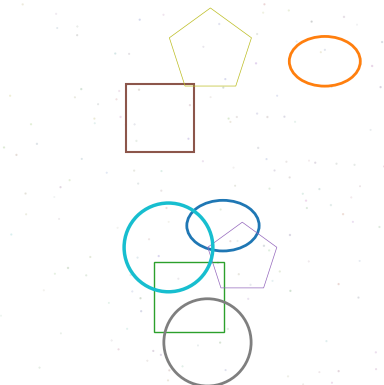[{"shape": "oval", "thickness": 2, "radius": 0.47, "center": [0.579, 0.414]}, {"shape": "oval", "thickness": 2, "radius": 0.46, "center": [0.844, 0.841]}, {"shape": "square", "thickness": 1, "radius": 0.46, "center": [0.491, 0.229]}, {"shape": "pentagon", "thickness": 0.5, "radius": 0.47, "center": [0.629, 0.329]}, {"shape": "square", "thickness": 1.5, "radius": 0.44, "center": [0.415, 0.694]}, {"shape": "circle", "thickness": 2, "radius": 0.57, "center": [0.539, 0.111]}, {"shape": "pentagon", "thickness": 0.5, "radius": 0.56, "center": [0.546, 0.867]}, {"shape": "circle", "thickness": 2.5, "radius": 0.58, "center": [0.438, 0.357]}]